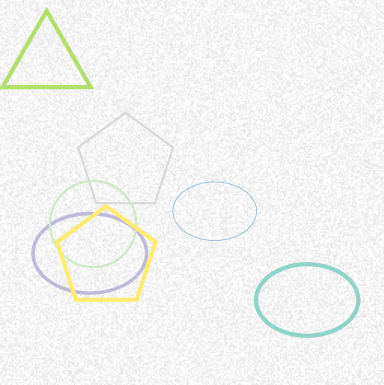[{"shape": "oval", "thickness": 3, "radius": 0.66, "center": [0.798, 0.221]}, {"shape": "oval", "thickness": 2.5, "radius": 0.74, "center": [0.233, 0.342]}, {"shape": "oval", "thickness": 0.5, "radius": 0.54, "center": [0.558, 0.451]}, {"shape": "triangle", "thickness": 3, "radius": 0.66, "center": [0.121, 0.84]}, {"shape": "pentagon", "thickness": 1.5, "radius": 0.65, "center": [0.326, 0.577]}, {"shape": "circle", "thickness": 1.5, "radius": 0.56, "center": [0.242, 0.418]}, {"shape": "pentagon", "thickness": 3, "radius": 0.67, "center": [0.276, 0.33]}]